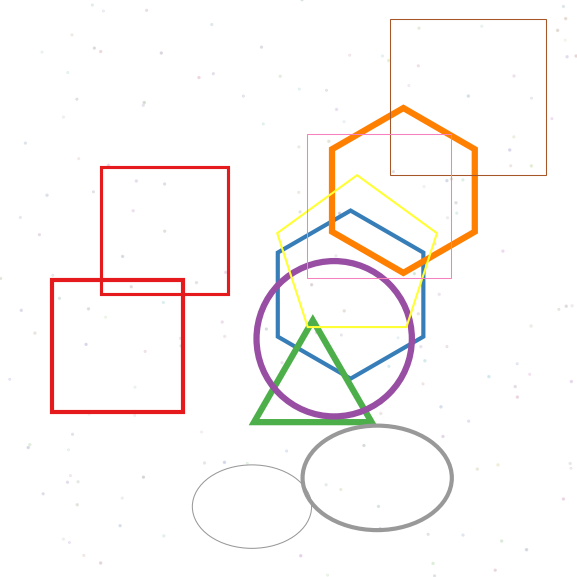[{"shape": "square", "thickness": 2, "radius": 0.57, "center": [0.204, 0.4]}, {"shape": "square", "thickness": 1.5, "radius": 0.55, "center": [0.285, 0.6]}, {"shape": "hexagon", "thickness": 2, "radius": 0.73, "center": [0.607, 0.489]}, {"shape": "triangle", "thickness": 3, "radius": 0.59, "center": [0.542, 0.327]}, {"shape": "circle", "thickness": 3, "radius": 0.67, "center": [0.579, 0.413]}, {"shape": "hexagon", "thickness": 3, "radius": 0.71, "center": [0.699, 0.669]}, {"shape": "pentagon", "thickness": 1, "radius": 0.73, "center": [0.618, 0.55]}, {"shape": "square", "thickness": 0.5, "radius": 0.67, "center": [0.81, 0.831]}, {"shape": "square", "thickness": 0.5, "radius": 0.62, "center": [0.656, 0.642]}, {"shape": "oval", "thickness": 0.5, "radius": 0.52, "center": [0.436, 0.122]}, {"shape": "oval", "thickness": 2, "radius": 0.65, "center": [0.653, 0.172]}]